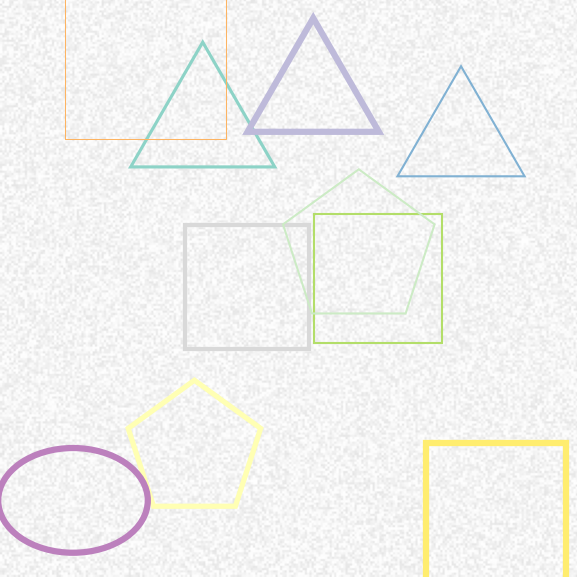[{"shape": "triangle", "thickness": 1.5, "radius": 0.72, "center": [0.351, 0.782]}, {"shape": "pentagon", "thickness": 2.5, "radius": 0.6, "center": [0.337, 0.22]}, {"shape": "triangle", "thickness": 3, "radius": 0.66, "center": [0.542, 0.837]}, {"shape": "triangle", "thickness": 1, "radius": 0.64, "center": [0.798, 0.757]}, {"shape": "square", "thickness": 0.5, "radius": 0.7, "center": [0.252, 0.897]}, {"shape": "square", "thickness": 1, "radius": 0.55, "center": [0.654, 0.517]}, {"shape": "square", "thickness": 2, "radius": 0.54, "center": [0.427, 0.503]}, {"shape": "oval", "thickness": 3, "radius": 0.65, "center": [0.126, 0.133]}, {"shape": "pentagon", "thickness": 1, "radius": 0.69, "center": [0.621, 0.568]}, {"shape": "square", "thickness": 3, "radius": 0.61, "center": [0.859, 0.111]}]